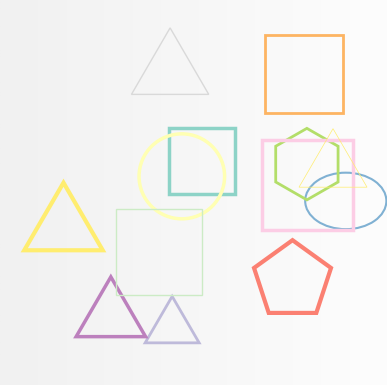[{"shape": "square", "thickness": 2.5, "radius": 0.42, "center": [0.521, 0.582]}, {"shape": "circle", "thickness": 2.5, "radius": 0.55, "center": [0.469, 0.542]}, {"shape": "triangle", "thickness": 2, "radius": 0.4, "center": [0.444, 0.15]}, {"shape": "pentagon", "thickness": 3, "radius": 0.52, "center": [0.755, 0.272]}, {"shape": "oval", "thickness": 1.5, "radius": 0.52, "center": [0.892, 0.478]}, {"shape": "square", "thickness": 2, "radius": 0.5, "center": [0.784, 0.807]}, {"shape": "hexagon", "thickness": 2, "radius": 0.46, "center": [0.792, 0.574]}, {"shape": "square", "thickness": 2.5, "radius": 0.59, "center": [0.793, 0.52]}, {"shape": "triangle", "thickness": 1, "radius": 0.58, "center": [0.439, 0.812]}, {"shape": "triangle", "thickness": 2.5, "radius": 0.52, "center": [0.286, 0.177]}, {"shape": "square", "thickness": 1, "radius": 0.56, "center": [0.41, 0.345]}, {"shape": "triangle", "thickness": 3, "radius": 0.58, "center": [0.164, 0.408]}, {"shape": "triangle", "thickness": 0.5, "radius": 0.51, "center": [0.859, 0.564]}]